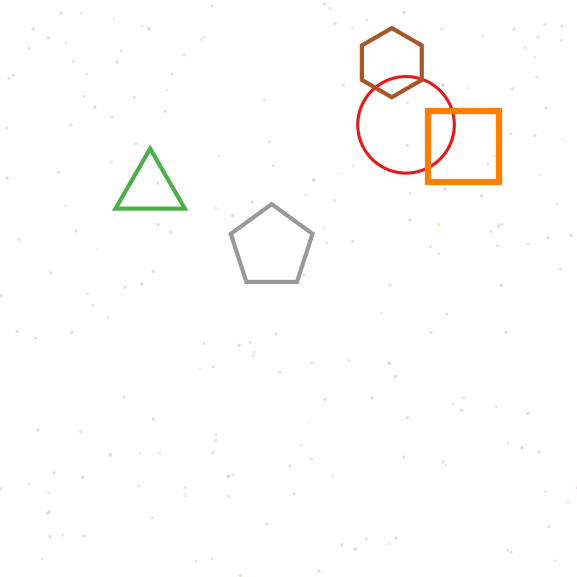[{"shape": "circle", "thickness": 1.5, "radius": 0.42, "center": [0.703, 0.783]}, {"shape": "triangle", "thickness": 2, "radius": 0.35, "center": [0.26, 0.673]}, {"shape": "square", "thickness": 3, "radius": 0.31, "center": [0.802, 0.746]}, {"shape": "hexagon", "thickness": 2, "radius": 0.3, "center": [0.678, 0.891]}, {"shape": "pentagon", "thickness": 2, "radius": 0.37, "center": [0.47, 0.571]}]